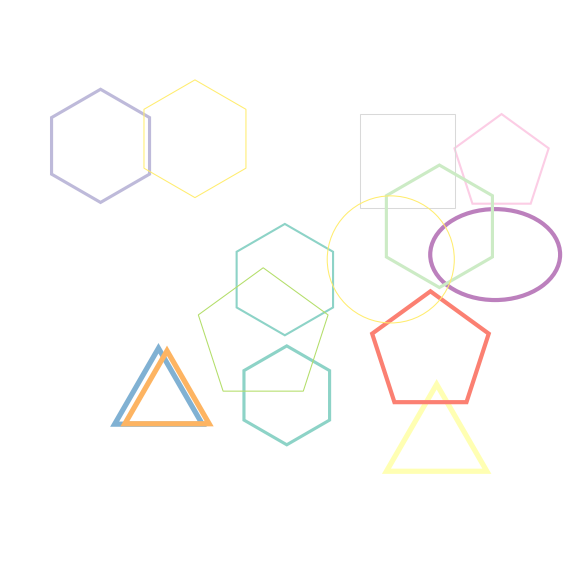[{"shape": "hexagon", "thickness": 1.5, "radius": 0.43, "center": [0.497, 0.315]}, {"shape": "hexagon", "thickness": 1, "radius": 0.48, "center": [0.493, 0.515]}, {"shape": "triangle", "thickness": 2.5, "radius": 0.5, "center": [0.756, 0.233]}, {"shape": "hexagon", "thickness": 1.5, "radius": 0.49, "center": [0.174, 0.747]}, {"shape": "pentagon", "thickness": 2, "radius": 0.53, "center": [0.745, 0.389]}, {"shape": "triangle", "thickness": 2.5, "radius": 0.44, "center": [0.274, 0.308]}, {"shape": "triangle", "thickness": 2.5, "radius": 0.42, "center": [0.289, 0.307]}, {"shape": "pentagon", "thickness": 0.5, "radius": 0.59, "center": [0.456, 0.417]}, {"shape": "pentagon", "thickness": 1, "radius": 0.43, "center": [0.869, 0.716]}, {"shape": "square", "thickness": 0.5, "radius": 0.41, "center": [0.706, 0.721]}, {"shape": "oval", "thickness": 2, "radius": 0.56, "center": [0.857, 0.558]}, {"shape": "hexagon", "thickness": 1.5, "radius": 0.53, "center": [0.761, 0.607]}, {"shape": "hexagon", "thickness": 0.5, "radius": 0.51, "center": [0.338, 0.759]}, {"shape": "circle", "thickness": 0.5, "radius": 0.55, "center": [0.677, 0.55]}]